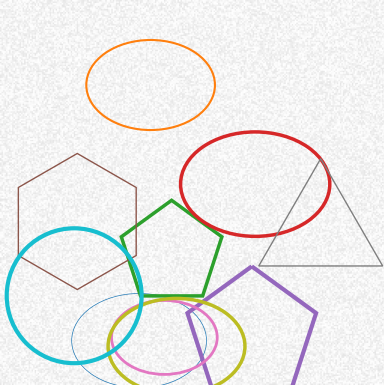[{"shape": "oval", "thickness": 0.5, "radius": 0.88, "center": [0.361, 0.115]}, {"shape": "oval", "thickness": 1.5, "radius": 0.84, "center": [0.391, 0.779]}, {"shape": "pentagon", "thickness": 2.5, "radius": 0.69, "center": [0.446, 0.342]}, {"shape": "oval", "thickness": 2.5, "radius": 0.97, "center": [0.663, 0.522]}, {"shape": "pentagon", "thickness": 3, "radius": 0.88, "center": [0.654, 0.132]}, {"shape": "hexagon", "thickness": 1, "radius": 0.88, "center": [0.201, 0.425]}, {"shape": "oval", "thickness": 2, "radius": 0.69, "center": [0.427, 0.124]}, {"shape": "triangle", "thickness": 1, "radius": 0.93, "center": [0.833, 0.402]}, {"shape": "oval", "thickness": 2.5, "radius": 0.89, "center": [0.458, 0.1]}, {"shape": "circle", "thickness": 3, "radius": 0.88, "center": [0.193, 0.232]}]